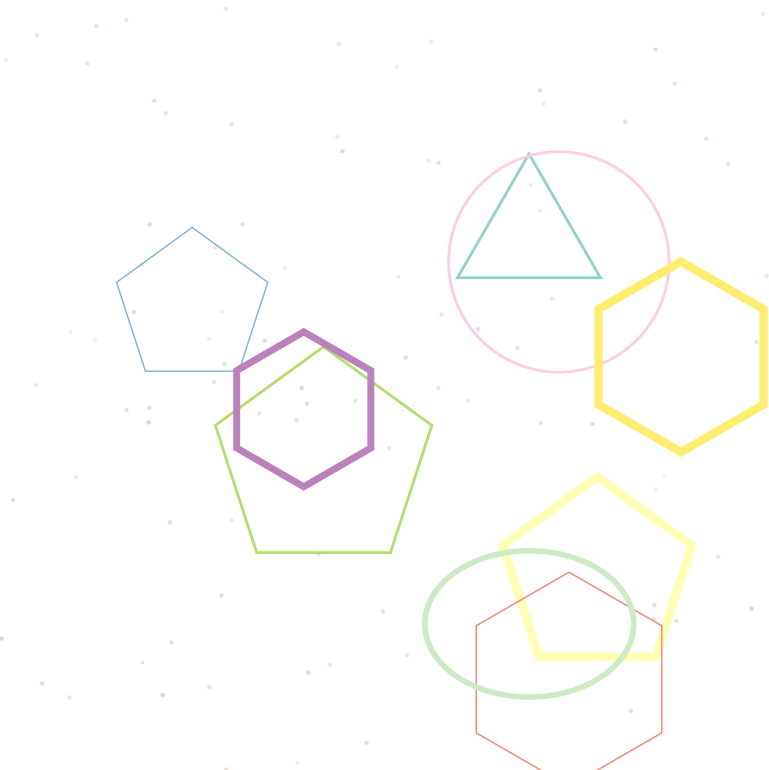[{"shape": "triangle", "thickness": 1, "radius": 0.54, "center": [0.687, 0.693]}, {"shape": "pentagon", "thickness": 3, "radius": 0.65, "center": [0.776, 0.252]}, {"shape": "hexagon", "thickness": 0.5, "radius": 0.7, "center": [0.739, 0.118]}, {"shape": "pentagon", "thickness": 0.5, "radius": 0.52, "center": [0.25, 0.601]}, {"shape": "pentagon", "thickness": 1, "radius": 0.74, "center": [0.42, 0.402]}, {"shape": "circle", "thickness": 1, "radius": 0.72, "center": [0.726, 0.66]}, {"shape": "hexagon", "thickness": 2.5, "radius": 0.5, "center": [0.394, 0.468]}, {"shape": "oval", "thickness": 2, "radius": 0.68, "center": [0.687, 0.19]}, {"shape": "hexagon", "thickness": 3, "radius": 0.62, "center": [0.884, 0.537]}]